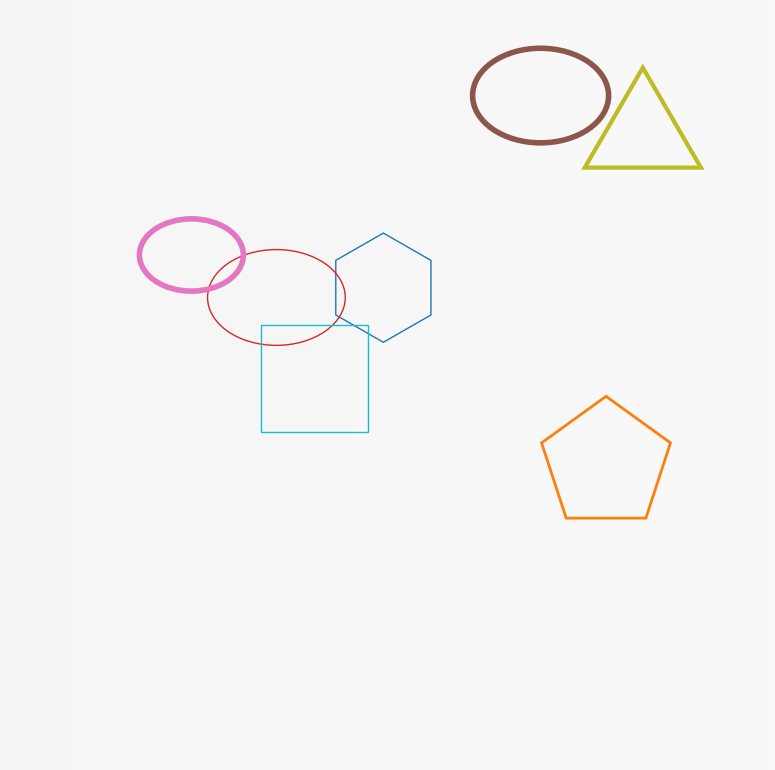[{"shape": "hexagon", "thickness": 0.5, "radius": 0.35, "center": [0.495, 0.626]}, {"shape": "pentagon", "thickness": 1, "radius": 0.44, "center": [0.782, 0.398]}, {"shape": "oval", "thickness": 0.5, "radius": 0.44, "center": [0.357, 0.614]}, {"shape": "oval", "thickness": 2, "radius": 0.44, "center": [0.698, 0.876]}, {"shape": "oval", "thickness": 2, "radius": 0.34, "center": [0.247, 0.669]}, {"shape": "triangle", "thickness": 1.5, "radius": 0.43, "center": [0.829, 0.826]}, {"shape": "square", "thickness": 0.5, "radius": 0.35, "center": [0.406, 0.509]}]